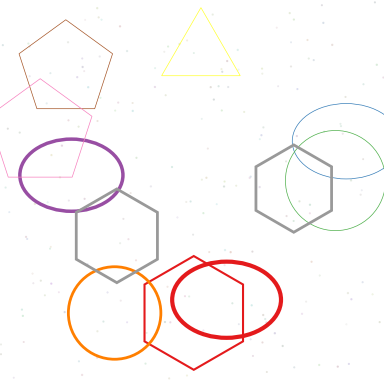[{"shape": "hexagon", "thickness": 1.5, "radius": 0.74, "center": [0.503, 0.187]}, {"shape": "oval", "thickness": 3, "radius": 0.71, "center": [0.589, 0.221]}, {"shape": "oval", "thickness": 0.5, "radius": 0.7, "center": [0.899, 0.633]}, {"shape": "circle", "thickness": 0.5, "radius": 0.65, "center": [0.871, 0.531]}, {"shape": "oval", "thickness": 2.5, "radius": 0.67, "center": [0.185, 0.545]}, {"shape": "circle", "thickness": 2, "radius": 0.6, "center": [0.298, 0.187]}, {"shape": "triangle", "thickness": 0.5, "radius": 0.59, "center": [0.522, 0.862]}, {"shape": "pentagon", "thickness": 0.5, "radius": 0.64, "center": [0.171, 0.821]}, {"shape": "pentagon", "thickness": 0.5, "radius": 0.71, "center": [0.104, 0.654]}, {"shape": "hexagon", "thickness": 2, "radius": 0.61, "center": [0.303, 0.388]}, {"shape": "hexagon", "thickness": 2, "radius": 0.57, "center": [0.763, 0.51]}]